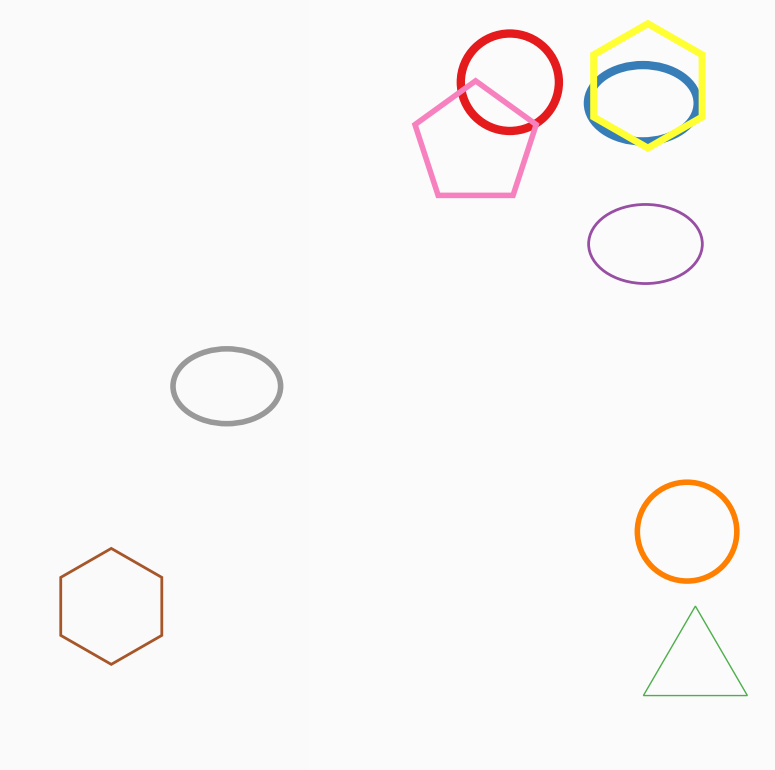[{"shape": "circle", "thickness": 3, "radius": 0.32, "center": [0.658, 0.893]}, {"shape": "oval", "thickness": 3, "radius": 0.35, "center": [0.829, 0.866]}, {"shape": "triangle", "thickness": 0.5, "radius": 0.39, "center": [0.897, 0.135]}, {"shape": "oval", "thickness": 1, "radius": 0.37, "center": [0.833, 0.683]}, {"shape": "circle", "thickness": 2, "radius": 0.32, "center": [0.887, 0.31]}, {"shape": "hexagon", "thickness": 2.5, "radius": 0.4, "center": [0.836, 0.888]}, {"shape": "hexagon", "thickness": 1, "radius": 0.38, "center": [0.144, 0.212]}, {"shape": "pentagon", "thickness": 2, "radius": 0.41, "center": [0.614, 0.813]}, {"shape": "oval", "thickness": 2, "radius": 0.35, "center": [0.293, 0.498]}]